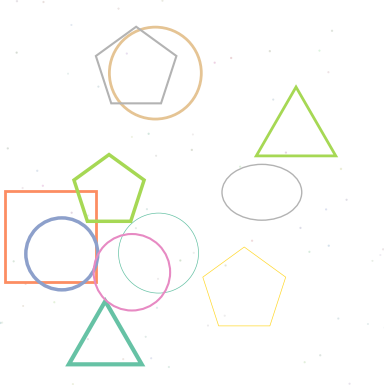[{"shape": "triangle", "thickness": 3, "radius": 0.55, "center": [0.273, 0.108]}, {"shape": "circle", "thickness": 0.5, "radius": 0.52, "center": [0.412, 0.343]}, {"shape": "square", "thickness": 2, "radius": 0.59, "center": [0.131, 0.385]}, {"shape": "circle", "thickness": 2.5, "radius": 0.47, "center": [0.161, 0.341]}, {"shape": "circle", "thickness": 1.5, "radius": 0.5, "center": [0.343, 0.293]}, {"shape": "triangle", "thickness": 2, "radius": 0.6, "center": [0.769, 0.655]}, {"shape": "pentagon", "thickness": 2.5, "radius": 0.48, "center": [0.283, 0.503]}, {"shape": "pentagon", "thickness": 0.5, "radius": 0.57, "center": [0.634, 0.245]}, {"shape": "circle", "thickness": 2, "radius": 0.6, "center": [0.403, 0.81]}, {"shape": "oval", "thickness": 1, "radius": 0.52, "center": [0.68, 0.501]}, {"shape": "pentagon", "thickness": 1.5, "radius": 0.55, "center": [0.354, 0.821]}]